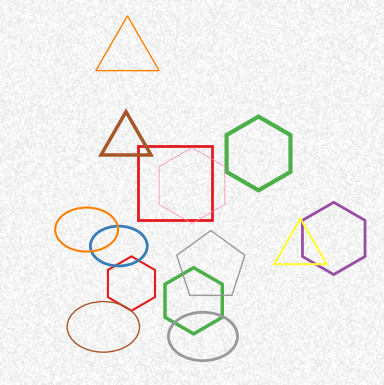[{"shape": "square", "thickness": 2, "radius": 0.48, "center": [0.455, 0.525]}, {"shape": "hexagon", "thickness": 1.5, "radius": 0.35, "center": [0.341, 0.264]}, {"shape": "oval", "thickness": 2, "radius": 0.37, "center": [0.309, 0.361]}, {"shape": "hexagon", "thickness": 3, "radius": 0.48, "center": [0.672, 0.601]}, {"shape": "hexagon", "thickness": 2.5, "radius": 0.43, "center": [0.503, 0.219]}, {"shape": "hexagon", "thickness": 2, "radius": 0.47, "center": [0.867, 0.381]}, {"shape": "triangle", "thickness": 1, "radius": 0.47, "center": [0.331, 0.864]}, {"shape": "oval", "thickness": 1.5, "radius": 0.41, "center": [0.225, 0.404]}, {"shape": "triangle", "thickness": 1.5, "radius": 0.39, "center": [0.78, 0.353]}, {"shape": "oval", "thickness": 1, "radius": 0.47, "center": [0.268, 0.151]}, {"shape": "triangle", "thickness": 2.5, "radius": 0.37, "center": [0.327, 0.635]}, {"shape": "hexagon", "thickness": 0.5, "radius": 0.49, "center": [0.499, 0.518]}, {"shape": "pentagon", "thickness": 1, "radius": 0.47, "center": [0.548, 0.308]}, {"shape": "oval", "thickness": 2, "radius": 0.45, "center": [0.527, 0.126]}]